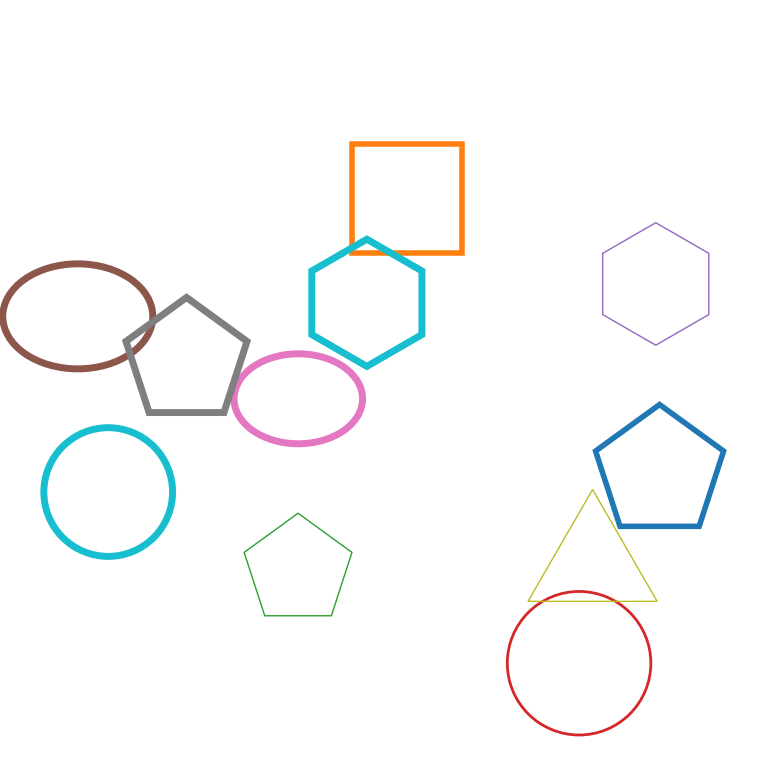[{"shape": "pentagon", "thickness": 2, "radius": 0.44, "center": [0.857, 0.387]}, {"shape": "square", "thickness": 2, "radius": 0.35, "center": [0.529, 0.742]}, {"shape": "pentagon", "thickness": 0.5, "radius": 0.37, "center": [0.387, 0.26]}, {"shape": "circle", "thickness": 1, "radius": 0.47, "center": [0.752, 0.139]}, {"shape": "hexagon", "thickness": 0.5, "radius": 0.4, "center": [0.852, 0.631]}, {"shape": "oval", "thickness": 2.5, "radius": 0.49, "center": [0.101, 0.589]}, {"shape": "oval", "thickness": 2.5, "radius": 0.42, "center": [0.387, 0.482]}, {"shape": "pentagon", "thickness": 2.5, "radius": 0.41, "center": [0.242, 0.531]}, {"shape": "triangle", "thickness": 0.5, "radius": 0.48, "center": [0.77, 0.267]}, {"shape": "circle", "thickness": 2.5, "radius": 0.42, "center": [0.141, 0.361]}, {"shape": "hexagon", "thickness": 2.5, "radius": 0.41, "center": [0.476, 0.607]}]